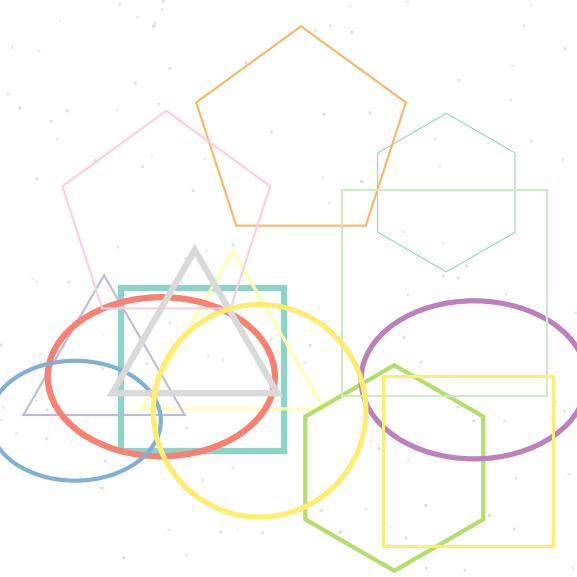[{"shape": "hexagon", "thickness": 0.5, "radius": 0.69, "center": [0.773, 0.666]}, {"shape": "square", "thickness": 3, "radius": 0.7, "center": [0.35, 0.36]}, {"shape": "triangle", "thickness": 1.5, "radius": 0.91, "center": [0.404, 0.382]}, {"shape": "triangle", "thickness": 1, "radius": 0.81, "center": [0.18, 0.361]}, {"shape": "oval", "thickness": 3, "radius": 0.98, "center": [0.279, 0.347]}, {"shape": "oval", "thickness": 2, "radius": 0.74, "center": [0.13, 0.271]}, {"shape": "pentagon", "thickness": 1, "radius": 0.95, "center": [0.521, 0.763]}, {"shape": "hexagon", "thickness": 2, "radius": 0.89, "center": [0.683, 0.189]}, {"shape": "pentagon", "thickness": 1, "radius": 0.95, "center": [0.288, 0.618]}, {"shape": "triangle", "thickness": 3, "radius": 0.83, "center": [0.337, 0.401]}, {"shape": "oval", "thickness": 2.5, "radius": 0.98, "center": [0.821, 0.341]}, {"shape": "square", "thickness": 1, "radius": 0.89, "center": [0.77, 0.492]}, {"shape": "circle", "thickness": 2.5, "radius": 0.92, "center": [0.449, 0.288]}, {"shape": "square", "thickness": 1.5, "radius": 0.73, "center": [0.811, 0.201]}]